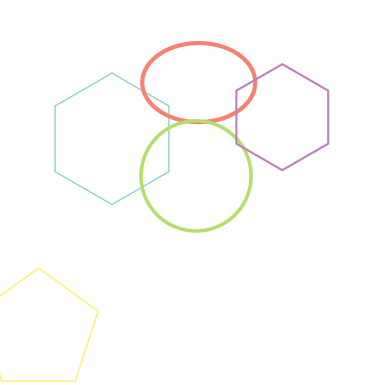[{"shape": "hexagon", "thickness": 1, "radius": 0.85, "center": [0.291, 0.639]}, {"shape": "oval", "thickness": 3, "radius": 0.73, "center": [0.516, 0.786]}, {"shape": "circle", "thickness": 2.5, "radius": 0.72, "center": [0.509, 0.543]}, {"shape": "hexagon", "thickness": 1.5, "radius": 0.69, "center": [0.733, 0.696]}, {"shape": "pentagon", "thickness": 1, "radius": 0.81, "center": [0.1, 0.141]}]